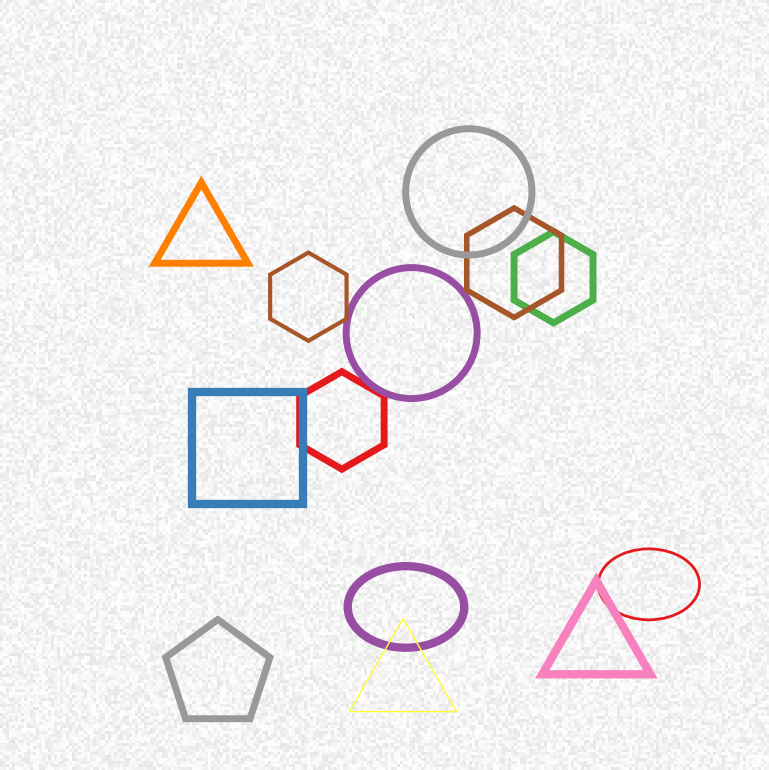[{"shape": "oval", "thickness": 1, "radius": 0.33, "center": [0.843, 0.241]}, {"shape": "hexagon", "thickness": 2.5, "radius": 0.32, "center": [0.444, 0.454]}, {"shape": "square", "thickness": 3, "radius": 0.36, "center": [0.321, 0.418]}, {"shape": "hexagon", "thickness": 2.5, "radius": 0.3, "center": [0.719, 0.64]}, {"shape": "oval", "thickness": 3, "radius": 0.38, "center": [0.527, 0.212]}, {"shape": "circle", "thickness": 2.5, "radius": 0.43, "center": [0.535, 0.567]}, {"shape": "triangle", "thickness": 2.5, "radius": 0.35, "center": [0.261, 0.693]}, {"shape": "triangle", "thickness": 0.5, "radius": 0.4, "center": [0.523, 0.116]}, {"shape": "hexagon", "thickness": 1.5, "radius": 0.29, "center": [0.4, 0.615]}, {"shape": "hexagon", "thickness": 2, "radius": 0.36, "center": [0.668, 0.659]}, {"shape": "triangle", "thickness": 3, "radius": 0.41, "center": [0.774, 0.165]}, {"shape": "circle", "thickness": 2.5, "radius": 0.41, "center": [0.609, 0.751]}, {"shape": "pentagon", "thickness": 2.5, "radius": 0.36, "center": [0.283, 0.124]}]